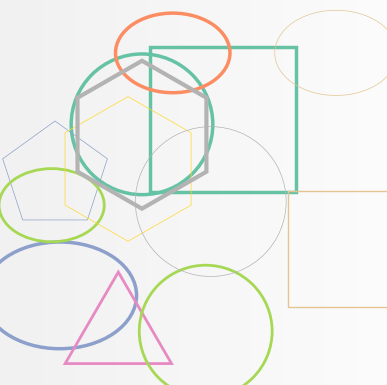[{"shape": "circle", "thickness": 2.5, "radius": 0.91, "center": [0.366, 0.677]}, {"shape": "square", "thickness": 2.5, "radius": 0.94, "center": [0.576, 0.69]}, {"shape": "oval", "thickness": 2.5, "radius": 0.74, "center": [0.446, 0.863]}, {"shape": "oval", "thickness": 2.5, "radius": 0.99, "center": [0.154, 0.233]}, {"shape": "pentagon", "thickness": 0.5, "radius": 0.71, "center": [0.142, 0.544]}, {"shape": "triangle", "thickness": 2, "radius": 0.79, "center": [0.305, 0.135]}, {"shape": "oval", "thickness": 2, "radius": 0.68, "center": [0.133, 0.467]}, {"shape": "circle", "thickness": 2, "radius": 0.86, "center": [0.531, 0.14]}, {"shape": "hexagon", "thickness": 0.5, "radius": 0.94, "center": [0.33, 0.561]}, {"shape": "oval", "thickness": 0.5, "radius": 0.79, "center": [0.867, 0.863]}, {"shape": "square", "thickness": 1, "radius": 0.75, "center": [0.894, 0.353]}, {"shape": "circle", "thickness": 0.5, "radius": 0.97, "center": [0.544, 0.476]}, {"shape": "hexagon", "thickness": 3, "radius": 0.96, "center": [0.366, 0.65]}]